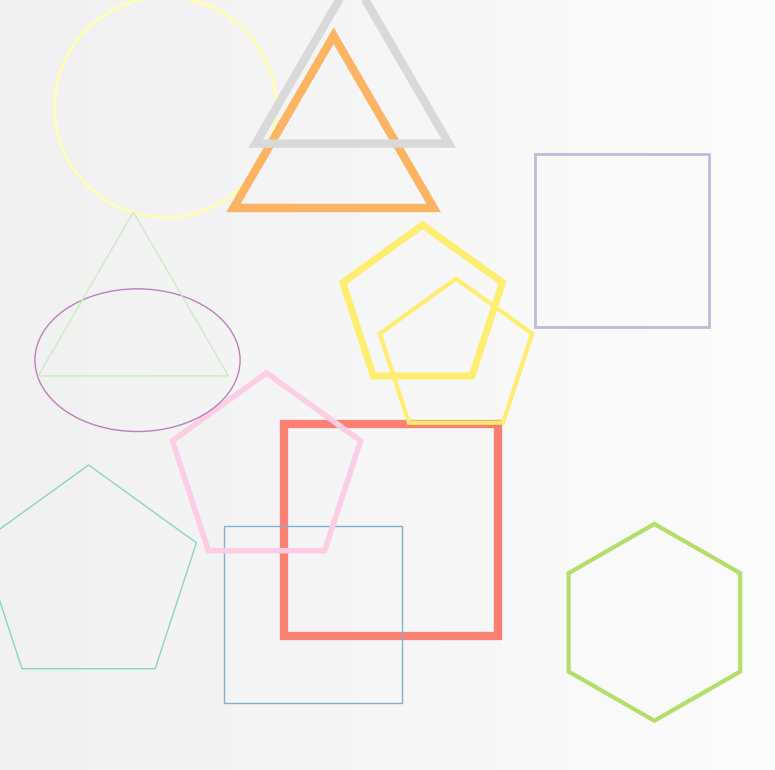[{"shape": "pentagon", "thickness": 0.5, "radius": 0.73, "center": [0.114, 0.25]}, {"shape": "circle", "thickness": 1, "radius": 0.72, "center": [0.213, 0.861]}, {"shape": "square", "thickness": 1, "radius": 0.56, "center": [0.802, 0.688]}, {"shape": "square", "thickness": 3, "radius": 0.69, "center": [0.504, 0.312]}, {"shape": "square", "thickness": 0.5, "radius": 0.57, "center": [0.404, 0.202]}, {"shape": "triangle", "thickness": 3, "radius": 0.75, "center": [0.43, 0.804]}, {"shape": "hexagon", "thickness": 1.5, "radius": 0.64, "center": [0.844, 0.192]}, {"shape": "pentagon", "thickness": 2, "radius": 0.64, "center": [0.344, 0.388]}, {"shape": "triangle", "thickness": 3, "radius": 0.72, "center": [0.454, 0.885]}, {"shape": "oval", "thickness": 0.5, "radius": 0.66, "center": [0.177, 0.532]}, {"shape": "triangle", "thickness": 0.5, "radius": 0.71, "center": [0.172, 0.583]}, {"shape": "pentagon", "thickness": 1.5, "radius": 0.52, "center": [0.588, 0.535]}, {"shape": "pentagon", "thickness": 2.5, "radius": 0.54, "center": [0.545, 0.599]}]